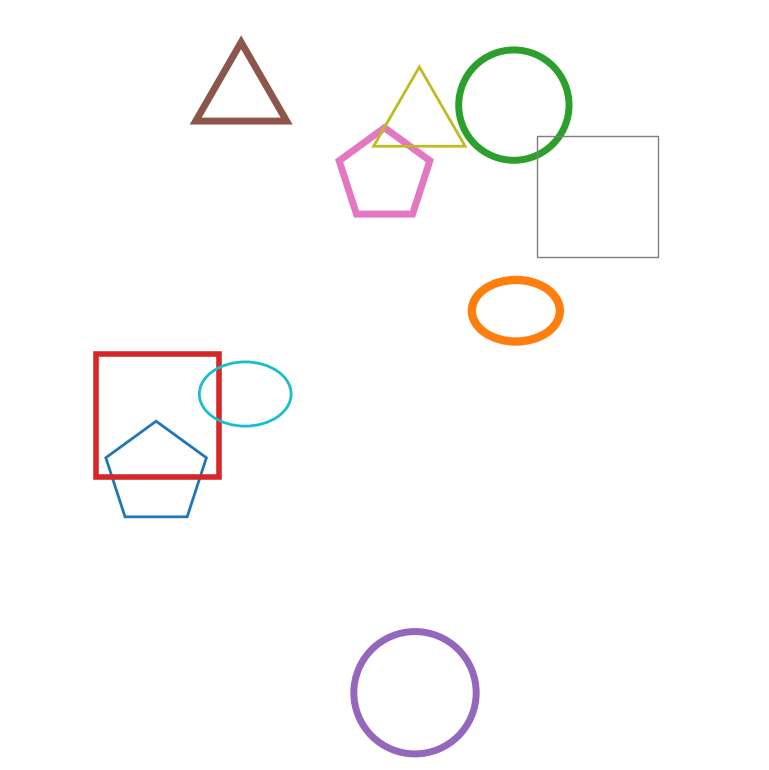[{"shape": "pentagon", "thickness": 1, "radius": 0.34, "center": [0.203, 0.384]}, {"shape": "oval", "thickness": 3, "radius": 0.29, "center": [0.67, 0.596]}, {"shape": "circle", "thickness": 2.5, "radius": 0.36, "center": [0.667, 0.863]}, {"shape": "square", "thickness": 2, "radius": 0.4, "center": [0.204, 0.461]}, {"shape": "circle", "thickness": 2.5, "radius": 0.4, "center": [0.539, 0.1]}, {"shape": "triangle", "thickness": 2.5, "radius": 0.34, "center": [0.313, 0.877]}, {"shape": "pentagon", "thickness": 2.5, "radius": 0.31, "center": [0.499, 0.772]}, {"shape": "square", "thickness": 0.5, "radius": 0.39, "center": [0.776, 0.745]}, {"shape": "triangle", "thickness": 1, "radius": 0.34, "center": [0.545, 0.844]}, {"shape": "oval", "thickness": 1, "radius": 0.3, "center": [0.318, 0.488]}]